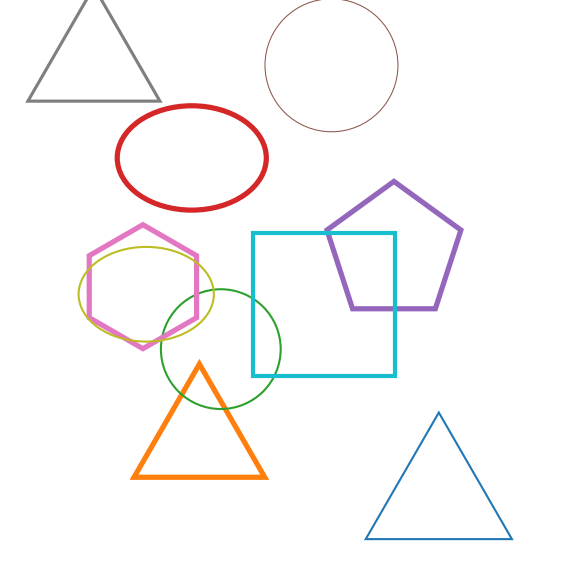[{"shape": "triangle", "thickness": 1, "radius": 0.73, "center": [0.76, 0.139]}, {"shape": "triangle", "thickness": 2.5, "radius": 0.65, "center": [0.345, 0.238]}, {"shape": "circle", "thickness": 1, "radius": 0.52, "center": [0.382, 0.395]}, {"shape": "oval", "thickness": 2.5, "radius": 0.65, "center": [0.332, 0.726]}, {"shape": "pentagon", "thickness": 2.5, "radius": 0.61, "center": [0.682, 0.563]}, {"shape": "circle", "thickness": 0.5, "radius": 0.58, "center": [0.574, 0.886]}, {"shape": "hexagon", "thickness": 2.5, "radius": 0.54, "center": [0.247, 0.503]}, {"shape": "triangle", "thickness": 1.5, "radius": 0.66, "center": [0.163, 0.89]}, {"shape": "oval", "thickness": 1, "radius": 0.59, "center": [0.253, 0.49]}, {"shape": "square", "thickness": 2, "radius": 0.62, "center": [0.561, 0.471]}]